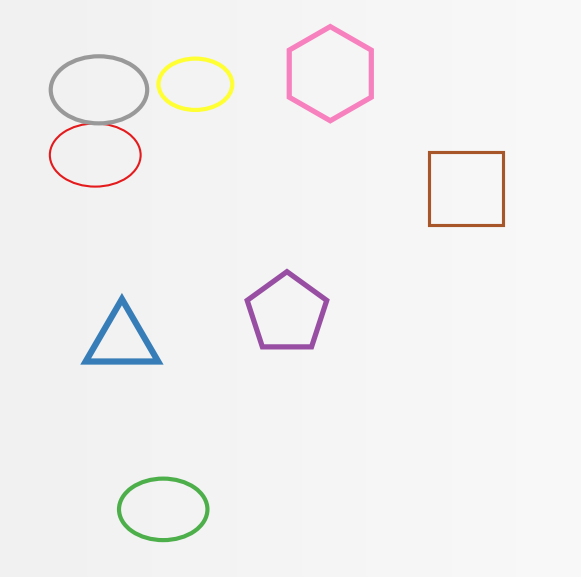[{"shape": "oval", "thickness": 1, "radius": 0.39, "center": [0.164, 0.731]}, {"shape": "triangle", "thickness": 3, "radius": 0.36, "center": [0.21, 0.409]}, {"shape": "oval", "thickness": 2, "radius": 0.38, "center": [0.281, 0.117]}, {"shape": "pentagon", "thickness": 2.5, "radius": 0.36, "center": [0.494, 0.457]}, {"shape": "oval", "thickness": 2, "radius": 0.32, "center": [0.336, 0.853]}, {"shape": "square", "thickness": 1.5, "radius": 0.32, "center": [0.801, 0.673]}, {"shape": "hexagon", "thickness": 2.5, "radius": 0.41, "center": [0.568, 0.872]}, {"shape": "oval", "thickness": 2, "radius": 0.41, "center": [0.17, 0.844]}]